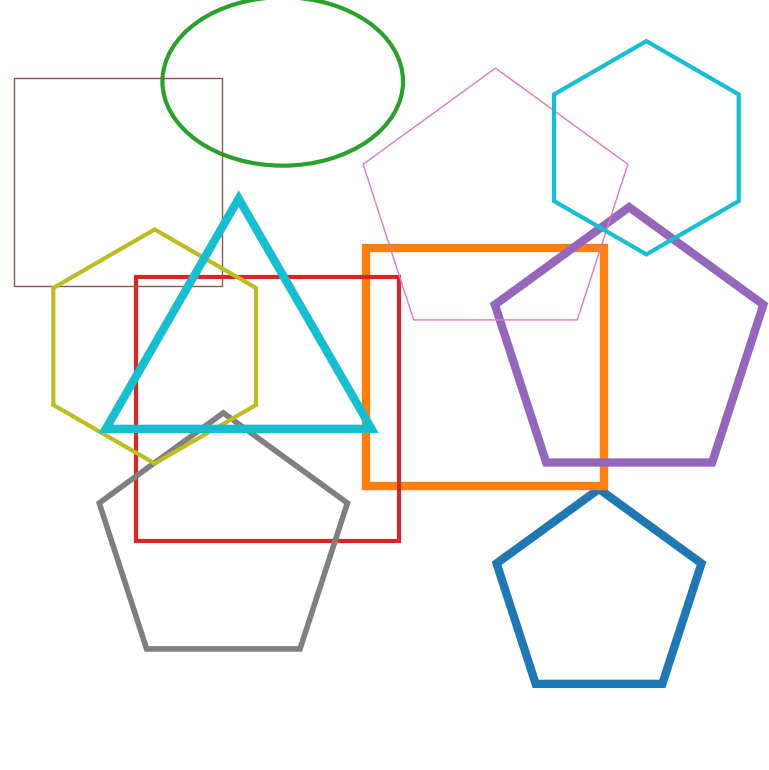[{"shape": "pentagon", "thickness": 3, "radius": 0.7, "center": [0.778, 0.225]}, {"shape": "square", "thickness": 3, "radius": 0.77, "center": [0.63, 0.523]}, {"shape": "oval", "thickness": 1.5, "radius": 0.78, "center": [0.367, 0.894]}, {"shape": "square", "thickness": 1.5, "radius": 0.86, "center": [0.347, 0.469]}, {"shape": "pentagon", "thickness": 3, "radius": 0.92, "center": [0.817, 0.548]}, {"shape": "square", "thickness": 0.5, "radius": 0.68, "center": [0.153, 0.764]}, {"shape": "pentagon", "thickness": 0.5, "radius": 0.9, "center": [0.643, 0.731]}, {"shape": "pentagon", "thickness": 2, "radius": 0.85, "center": [0.29, 0.294]}, {"shape": "hexagon", "thickness": 1.5, "radius": 0.76, "center": [0.201, 0.55]}, {"shape": "triangle", "thickness": 3, "radius": 1.0, "center": [0.31, 0.543]}, {"shape": "hexagon", "thickness": 1.5, "radius": 0.69, "center": [0.839, 0.808]}]